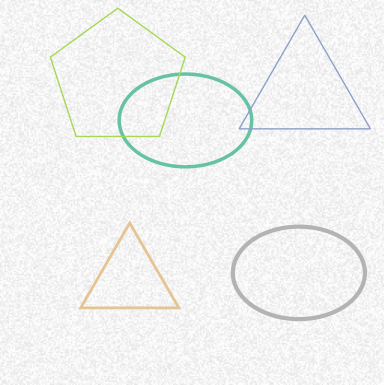[{"shape": "oval", "thickness": 2.5, "radius": 0.86, "center": [0.482, 0.687]}, {"shape": "triangle", "thickness": 1, "radius": 0.98, "center": [0.792, 0.764]}, {"shape": "pentagon", "thickness": 1, "radius": 0.92, "center": [0.306, 0.795]}, {"shape": "triangle", "thickness": 2, "radius": 0.74, "center": [0.337, 0.274]}, {"shape": "oval", "thickness": 3, "radius": 0.86, "center": [0.776, 0.291]}]